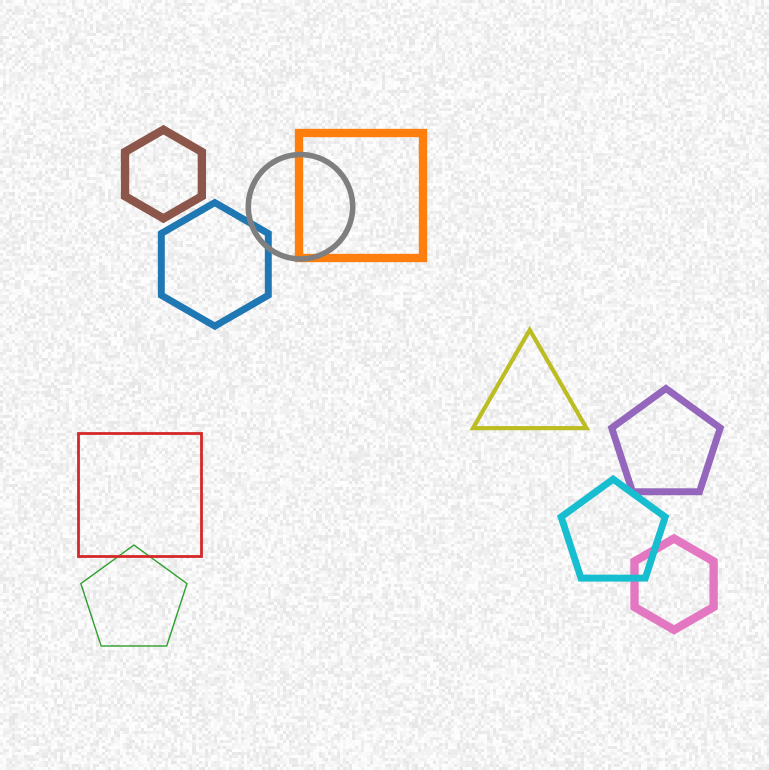[{"shape": "hexagon", "thickness": 2.5, "radius": 0.4, "center": [0.279, 0.657]}, {"shape": "square", "thickness": 3, "radius": 0.4, "center": [0.469, 0.746]}, {"shape": "pentagon", "thickness": 0.5, "radius": 0.36, "center": [0.174, 0.22]}, {"shape": "square", "thickness": 1, "radius": 0.4, "center": [0.181, 0.358]}, {"shape": "pentagon", "thickness": 2.5, "radius": 0.37, "center": [0.865, 0.421]}, {"shape": "hexagon", "thickness": 3, "radius": 0.29, "center": [0.212, 0.774]}, {"shape": "hexagon", "thickness": 3, "radius": 0.3, "center": [0.875, 0.241]}, {"shape": "circle", "thickness": 2, "radius": 0.34, "center": [0.39, 0.731]}, {"shape": "triangle", "thickness": 1.5, "radius": 0.43, "center": [0.688, 0.487]}, {"shape": "pentagon", "thickness": 2.5, "radius": 0.36, "center": [0.796, 0.307]}]